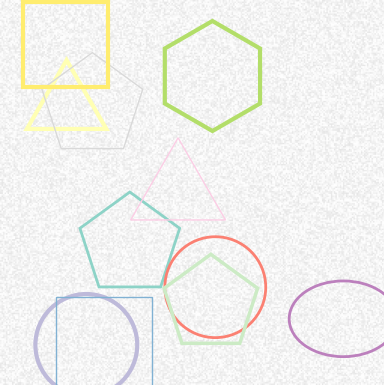[{"shape": "pentagon", "thickness": 2, "radius": 0.68, "center": [0.337, 0.365]}, {"shape": "triangle", "thickness": 3, "radius": 0.6, "center": [0.173, 0.725]}, {"shape": "circle", "thickness": 3, "radius": 0.66, "center": [0.224, 0.104]}, {"shape": "circle", "thickness": 2, "radius": 0.66, "center": [0.559, 0.254]}, {"shape": "square", "thickness": 1, "radius": 0.62, "center": [0.271, 0.105]}, {"shape": "hexagon", "thickness": 3, "radius": 0.71, "center": [0.552, 0.803]}, {"shape": "triangle", "thickness": 1, "radius": 0.71, "center": [0.463, 0.5]}, {"shape": "pentagon", "thickness": 1, "radius": 0.69, "center": [0.24, 0.726]}, {"shape": "oval", "thickness": 2, "radius": 0.7, "center": [0.892, 0.172]}, {"shape": "pentagon", "thickness": 2.5, "radius": 0.64, "center": [0.548, 0.212]}, {"shape": "square", "thickness": 3, "radius": 0.55, "center": [0.171, 0.884]}]